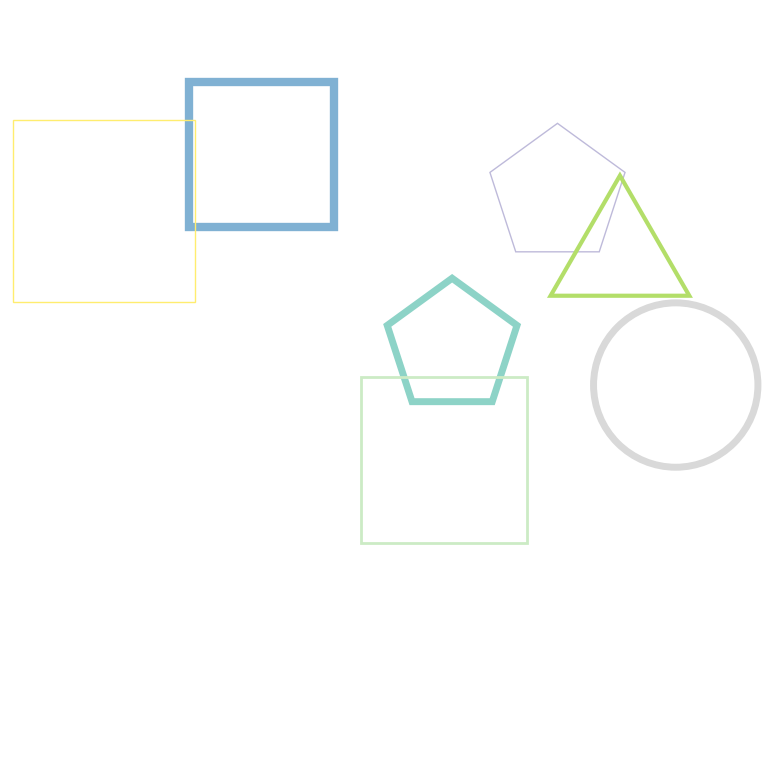[{"shape": "pentagon", "thickness": 2.5, "radius": 0.44, "center": [0.587, 0.55]}, {"shape": "pentagon", "thickness": 0.5, "radius": 0.46, "center": [0.724, 0.748]}, {"shape": "square", "thickness": 3, "radius": 0.47, "center": [0.34, 0.8]}, {"shape": "triangle", "thickness": 1.5, "radius": 0.52, "center": [0.805, 0.668]}, {"shape": "circle", "thickness": 2.5, "radius": 0.53, "center": [0.878, 0.5]}, {"shape": "square", "thickness": 1, "radius": 0.54, "center": [0.577, 0.403]}, {"shape": "square", "thickness": 0.5, "radius": 0.59, "center": [0.136, 0.726]}]